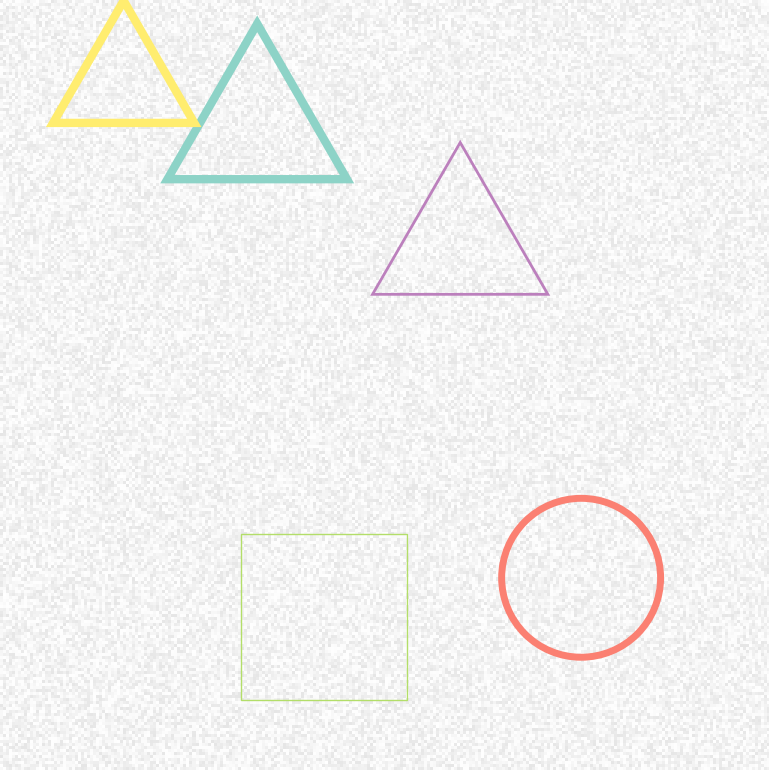[{"shape": "triangle", "thickness": 3, "radius": 0.67, "center": [0.334, 0.835]}, {"shape": "circle", "thickness": 2.5, "radius": 0.52, "center": [0.755, 0.25]}, {"shape": "square", "thickness": 0.5, "radius": 0.54, "center": [0.421, 0.199]}, {"shape": "triangle", "thickness": 1, "radius": 0.66, "center": [0.598, 0.683]}, {"shape": "triangle", "thickness": 3, "radius": 0.53, "center": [0.161, 0.893]}]